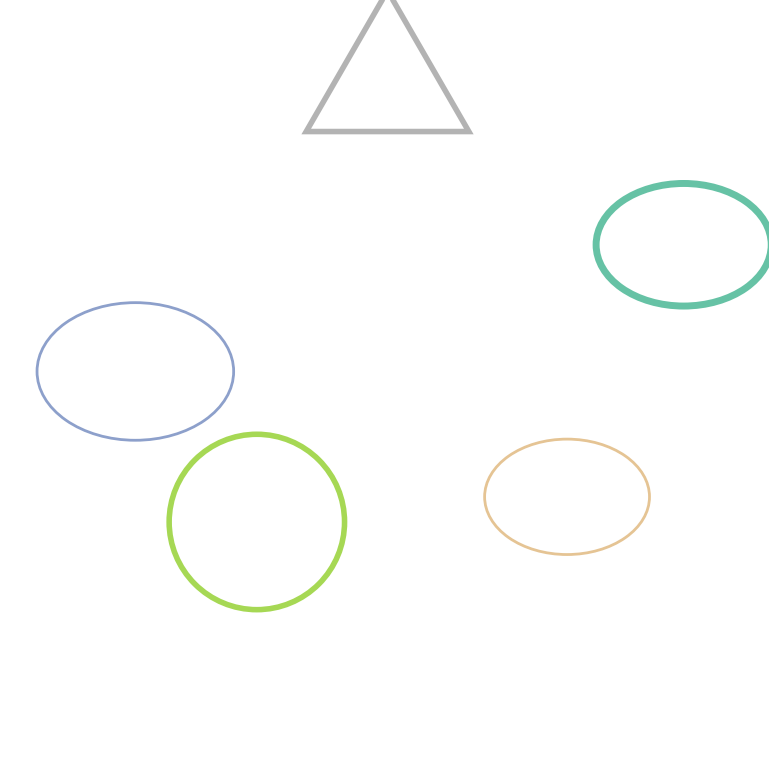[{"shape": "oval", "thickness": 2.5, "radius": 0.57, "center": [0.888, 0.682]}, {"shape": "oval", "thickness": 1, "radius": 0.64, "center": [0.176, 0.518]}, {"shape": "circle", "thickness": 2, "radius": 0.57, "center": [0.334, 0.322]}, {"shape": "oval", "thickness": 1, "radius": 0.54, "center": [0.736, 0.355]}, {"shape": "triangle", "thickness": 2, "radius": 0.61, "center": [0.503, 0.89]}]